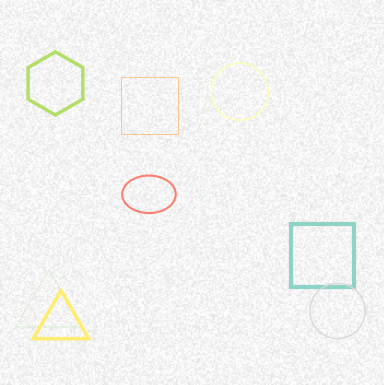[{"shape": "square", "thickness": 3, "radius": 0.41, "center": [0.837, 0.336]}, {"shape": "circle", "thickness": 1, "radius": 0.37, "center": [0.623, 0.762]}, {"shape": "oval", "thickness": 1.5, "radius": 0.35, "center": [0.387, 0.495]}, {"shape": "square", "thickness": 0.5, "radius": 0.37, "center": [0.388, 0.725]}, {"shape": "hexagon", "thickness": 2.5, "radius": 0.41, "center": [0.144, 0.783]}, {"shape": "circle", "thickness": 1, "radius": 0.36, "center": [0.877, 0.192]}, {"shape": "triangle", "thickness": 0.5, "radius": 0.5, "center": [0.127, 0.2]}, {"shape": "triangle", "thickness": 2.5, "radius": 0.42, "center": [0.158, 0.162]}]